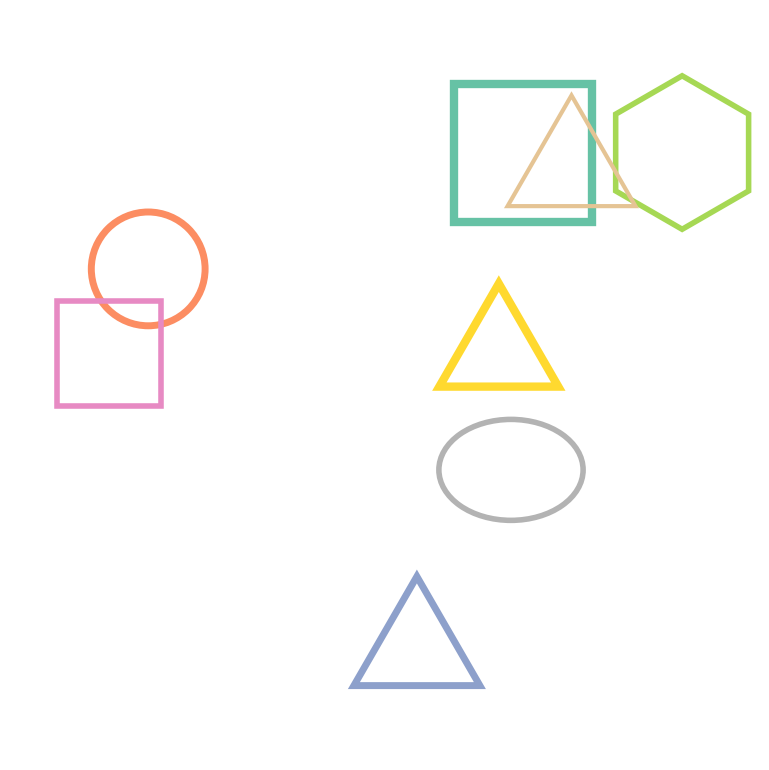[{"shape": "square", "thickness": 3, "radius": 0.45, "center": [0.679, 0.801]}, {"shape": "circle", "thickness": 2.5, "radius": 0.37, "center": [0.192, 0.651]}, {"shape": "triangle", "thickness": 2.5, "radius": 0.47, "center": [0.541, 0.157]}, {"shape": "square", "thickness": 2, "radius": 0.34, "center": [0.142, 0.541]}, {"shape": "hexagon", "thickness": 2, "radius": 0.5, "center": [0.886, 0.802]}, {"shape": "triangle", "thickness": 3, "radius": 0.45, "center": [0.648, 0.542]}, {"shape": "triangle", "thickness": 1.5, "radius": 0.48, "center": [0.742, 0.78]}, {"shape": "oval", "thickness": 2, "radius": 0.47, "center": [0.664, 0.39]}]